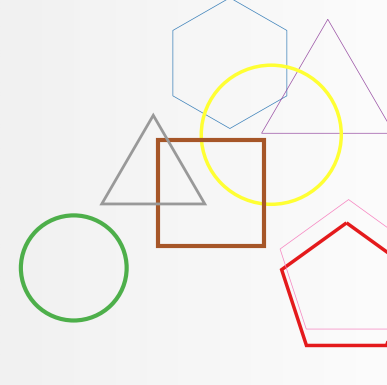[{"shape": "pentagon", "thickness": 2.5, "radius": 0.88, "center": [0.894, 0.245]}, {"shape": "hexagon", "thickness": 0.5, "radius": 0.85, "center": [0.593, 0.836]}, {"shape": "circle", "thickness": 3, "radius": 0.68, "center": [0.19, 0.304]}, {"shape": "triangle", "thickness": 0.5, "radius": 0.99, "center": [0.846, 0.753]}, {"shape": "circle", "thickness": 2.5, "radius": 0.9, "center": [0.7, 0.65]}, {"shape": "square", "thickness": 3, "radius": 0.68, "center": [0.545, 0.498]}, {"shape": "pentagon", "thickness": 0.5, "radius": 0.93, "center": [0.9, 0.296]}, {"shape": "triangle", "thickness": 2, "radius": 0.77, "center": [0.396, 0.547]}]